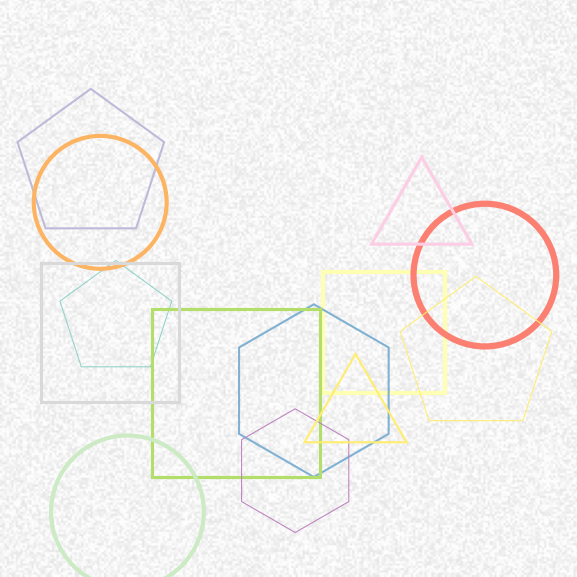[{"shape": "pentagon", "thickness": 0.5, "radius": 0.51, "center": [0.201, 0.446]}, {"shape": "square", "thickness": 2, "radius": 0.53, "center": [0.665, 0.423]}, {"shape": "pentagon", "thickness": 1, "radius": 0.67, "center": [0.157, 0.712]}, {"shape": "circle", "thickness": 3, "radius": 0.62, "center": [0.84, 0.523]}, {"shape": "hexagon", "thickness": 1, "radius": 0.75, "center": [0.543, 0.323]}, {"shape": "circle", "thickness": 2, "radius": 0.58, "center": [0.174, 0.649]}, {"shape": "square", "thickness": 1.5, "radius": 0.73, "center": [0.409, 0.318]}, {"shape": "triangle", "thickness": 1.5, "radius": 0.5, "center": [0.73, 0.627]}, {"shape": "square", "thickness": 1.5, "radius": 0.6, "center": [0.19, 0.423]}, {"shape": "hexagon", "thickness": 0.5, "radius": 0.54, "center": [0.511, 0.184]}, {"shape": "circle", "thickness": 2, "radius": 0.66, "center": [0.221, 0.113]}, {"shape": "triangle", "thickness": 1, "radius": 0.51, "center": [0.616, 0.284]}, {"shape": "pentagon", "thickness": 0.5, "radius": 0.69, "center": [0.824, 0.383]}]